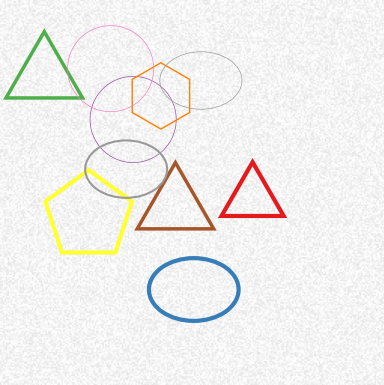[{"shape": "triangle", "thickness": 3, "radius": 0.47, "center": [0.656, 0.486]}, {"shape": "oval", "thickness": 3, "radius": 0.58, "center": [0.503, 0.248]}, {"shape": "triangle", "thickness": 2.5, "radius": 0.57, "center": [0.115, 0.803]}, {"shape": "circle", "thickness": 0.5, "radius": 0.56, "center": [0.346, 0.69]}, {"shape": "hexagon", "thickness": 1, "radius": 0.43, "center": [0.418, 0.751]}, {"shape": "pentagon", "thickness": 3, "radius": 0.59, "center": [0.23, 0.44]}, {"shape": "triangle", "thickness": 2.5, "radius": 0.57, "center": [0.456, 0.463]}, {"shape": "circle", "thickness": 0.5, "radius": 0.56, "center": [0.287, 0.822]}, {"shape": "oval", "thickness": 1.5, "radius": 0.53, "center": [0.328, 0.561]}, {"shape": "oval", "thickness": 0.5, "radius": 0.53, "center": [0.522, 0.791]}]